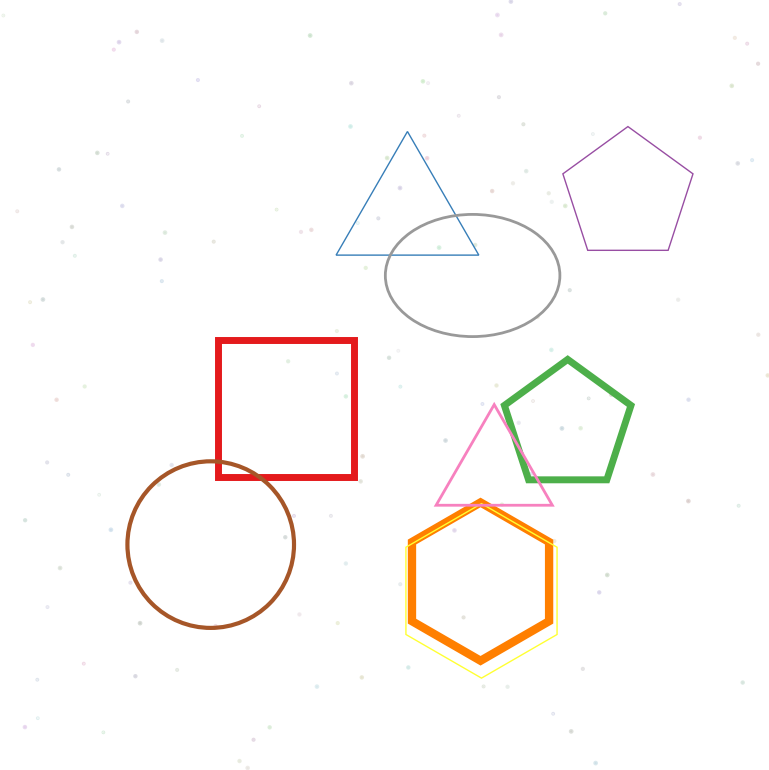[{"shape": "square", "thickness": 2.5, "radius": 0.44, "center": [0.372, 0.469]}, {"shape": "triangle", "thickness": 0.5, "radius": 0.54, "center": [0.529, 0.722]}, {"shape": "pentagon", "thickness": 2.5, "radius": 0.43, "center": [0.737, 0.447]}, {"shape": "pentagon", "thickness": 0.5, "radius": 0.44, "center": [0.815, 0.747]}, {"shape": "hexagon", "thickness": 3, "radius": 0.51, "center": [0.624, 0.245]}, {"shape": "hexagon", "thickness": 0.5, "radius": 0.57, "center": [0.625, 0.233]}, {"shape": "circle", "thickness": 1.5, "radius": 0.54, "center": [0.274, 0.293]}, {"shape": "triangle", "thickness": 1, "radius": 0.44, "center": [0.642, 0.387]}, {"shape": "oval", "thickness": 1, "radius": 0.57, "center": [0.614, 0.642]}]